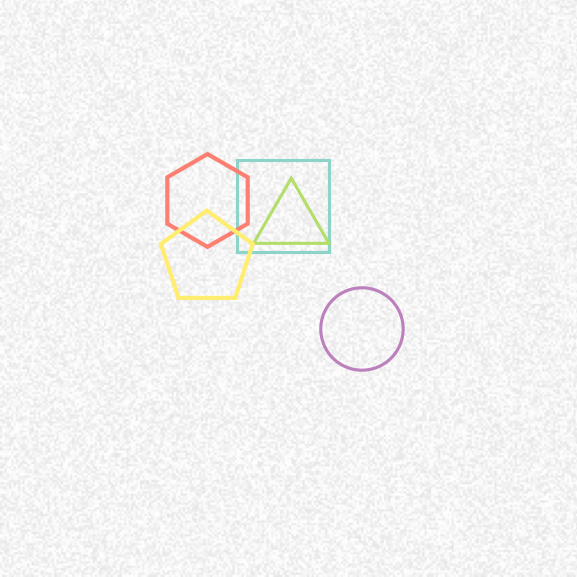[{"shape": "square", "thickness": 1.5, "radius": 0.4, "center": [0.491, 0.642]}, {"shape": "hexagon", "thickness": 2, "radius": 0.4, "center": [0.359, 0.652]}, {"shape": "triangle", "thickness": 1.5, "radius": 0.38, "center": [0.504, 0.615]}, {"shape": "circle", "thickness": 1.5, "radius": 0.36, "center": [0.627, 0.429]}, {"shape": "pentagon", "thickness": 2, "radius": 0.42, "center": [0.358, 0.551]}]